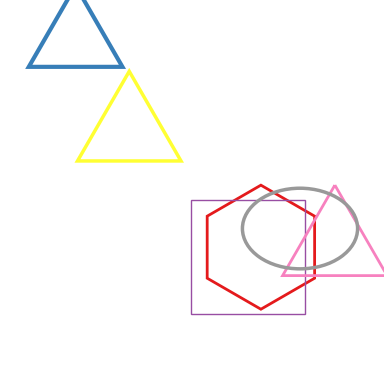[{"shape": "hexagon", "thickness": 2, "radius": 0.81, "center": [0.678, 0.358]}, {"shape": "triangle", "thickness": 3, "radius": 0.7, "center": [0.196, 0.897]}, {"shape": "square", "thickness": 1, "radius": 0.74, "center": [0.644, 0.333]}, {"shape": "triangle", "thickness": 2.5, "radius": 0.78, "center": [0.336, 0.66]}, {"shape": "triangle", "thickness": 2, "radius": 0.78, "center": [0.87, 0.362]}, {"shape": "oval", "thickness": 2.5, "radius": 0.75, "center": [0.779, 0.406]}]